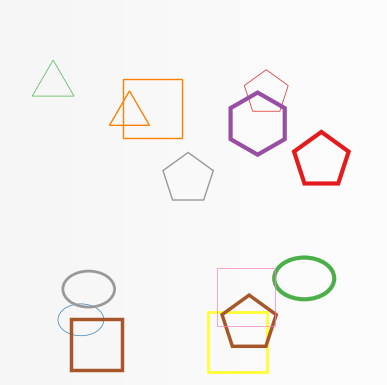[{"shape": "pentagon", "thickness": 3, "radius": 0.37, "center": [0.829, 0.583]}, {"shape": "pentagon", "thickness": 0.5, "radius": 0.3, "center": [0.687, 0.759]}, {"shape": "oval", "thickness": 0.5, "radius": 0.3, "center": [0.209, 0.169]}, {"shape": "oval", "thickness": 3, "radius": 0.39, "center": [0.785, 0.277]}, {"shape": "triangle", "thickness": 0.5, "radius": 0.31, "center": [0.137, 0.782]}, {"shape": "hexagon", "thickness": 3, "radius": 0.4, "center": [0.665, 0.679]}, {"shape": "triangle", "thickness": 1, "radius": 0.3, "center": [0.334, 0.704]}, {"shape": "square", "thickness": 1, "radius": 0.38, "center": [0.394, 0.718]}, {"shape": "square", "thickness": 2, "radius": 0.39, "center": [0.613, 0.111]}, {"shape": "pentagon", "thickness": 2.5, "radius": 0.37, "center": [0.643, 0.16]}, {"shape": "square", "thickness": 2.5, "radius": 0.33, "center": [0.249, 0.105]}, {"shape": "square", "thickness": 0.5, "radius": 0.38, "center": [0.635, 0.229]}, {"shape": "pentagon", "thickness": 1, "radius": 0.34, "center": [0.486, 0.536]}, {"shape": "oval", "thickness": 2, "radius": 0.33, "center": [0.229, 0.249]}]